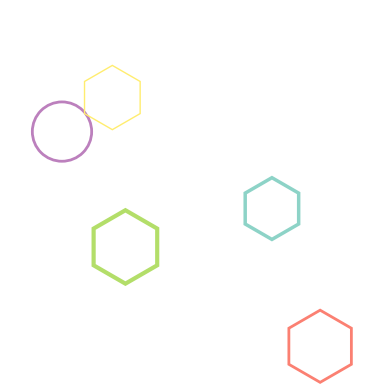[{"shape": "hexagon", "thickness": 2.5, "radius": 0.4, "center": [0.706, 0.458]}, {"shape": "hexagon", "thickness": 2, "radius": 0.47, "center": [0.831, 0.101]}, {"shape": "hexagon", "thickness": 3, "radius": 0.48, "center": [0.326, 0.359]}, {"shape": "circle", "thickness": 2, "radius": 0.39, "center": [0.161, 0.658]}, {"shape": "hexagon", "thickness": 1, "radius": 0.42, "center": [0.292, 0.747]}]